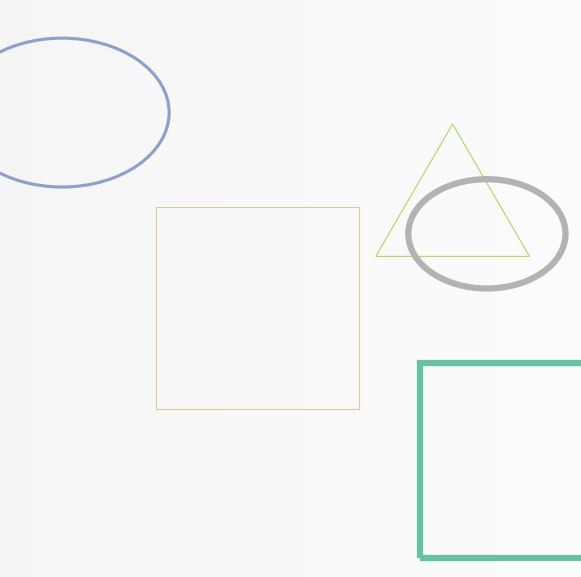[{"shape": "square", "thickness": 3, "radius": 0.84, "center": [0.891, 0.202]}, {"shape": "oval", "thickness": 1.5, "radius": 0.92, "center": [0.107, 0.804]}, {"shape": "triangle", "thickness": 0.5, "radius": 0.76, "center": [0.779, 0.632]}, {"shape": "square", "thickness": 0.5, "radius": 0.87, "center": [0.443, 0.465]}, {"shape": "oval", "thickness": 3, "radius": 0.68, "center": [0.838, 0.594]}]